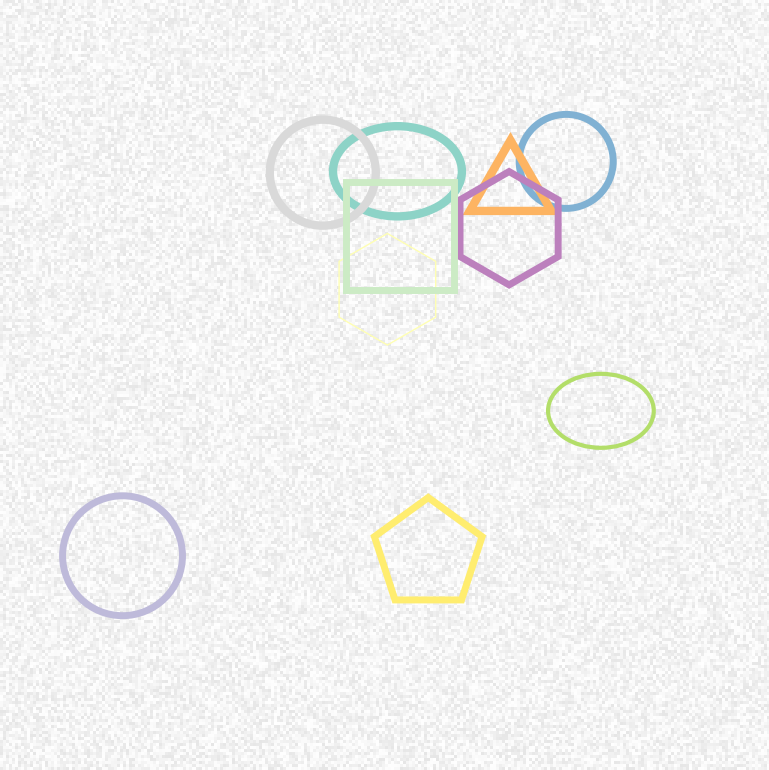[{"shape": "oval", "thickness": 3, "radius": 0.42, "center": [0.516, 0.778]}, {"shape": "hexagon", "thickness": 0.5, "radius": 0.36, "center": [0.503, 0.624]}, {"shape": "circle", "thickness": 2.5, "radius": 0.39, "center": [0.159, 0.278]}, {"shape": "circle", "thickness": 2.5, "radius": 0.31, "center": [0.735, 0.79]}, {"shape": "triangle", "thickness": 3, "radius": 0.31, "center": [0.663, 0.757]}, {"shape": "oval", "thickness": 1.5, "radius": 0.34, "center": [0.78, 0.466]}, {"shape": "circle", "thickness": 3, "radius": 0.34, "center": [0.419, 0.776]}, {"shape": "hexagon", "thickness": 2.5, "radius": 0.37, "center": [0.661, 0.704]}, {"shape": "square", "thickness": 2.5, "radius": 0.35, "center": [0.52, 0.694]}, {"shape": "pentagon", "thickness": 2.5, "radius": 0.37, "center": [0.556, 0.28]}]